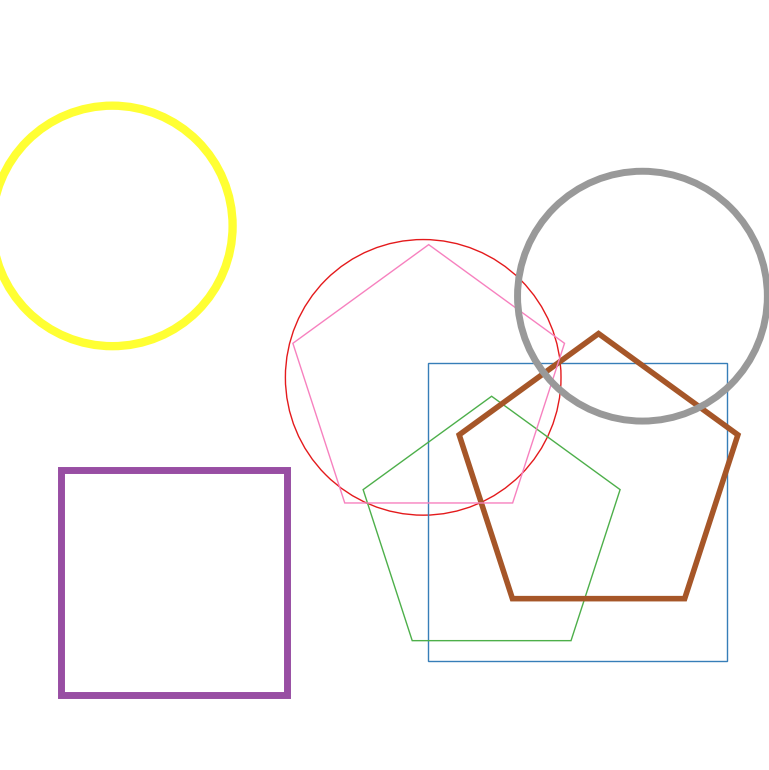[{"shape": "circle", "thickness": 0.5, "radius": 0.89, "center": [0.55, 0.51]}, {"shape": "square", "thickness": 0.5, "radius": 0.97, "center": [0.75, 0.335]}, {"shape": "pentagon", "thickness": 0.5, "radius": 0.88, "center": [0.638, 0.31]}, {"shape": "square", "thickness": 2.5, "radius": 0.73, "center": [0.226, 0.244]}, {"shape": "circle", "thickness": 3, "radius": 0.78, "center": [0.146, 0.707]}, {"shape": "pentagon", "thickness": 2, "radius": 0.95, "center": [0.777, 0.376]}, {"shape": "pentagon", "thickness": 0.5, "radius": 0.93, "center": [0.557, 0.497]}, {"shape": "circle", "thickness": 2.5, "radius": 0.81, "center": [0.834, 0.615]}]